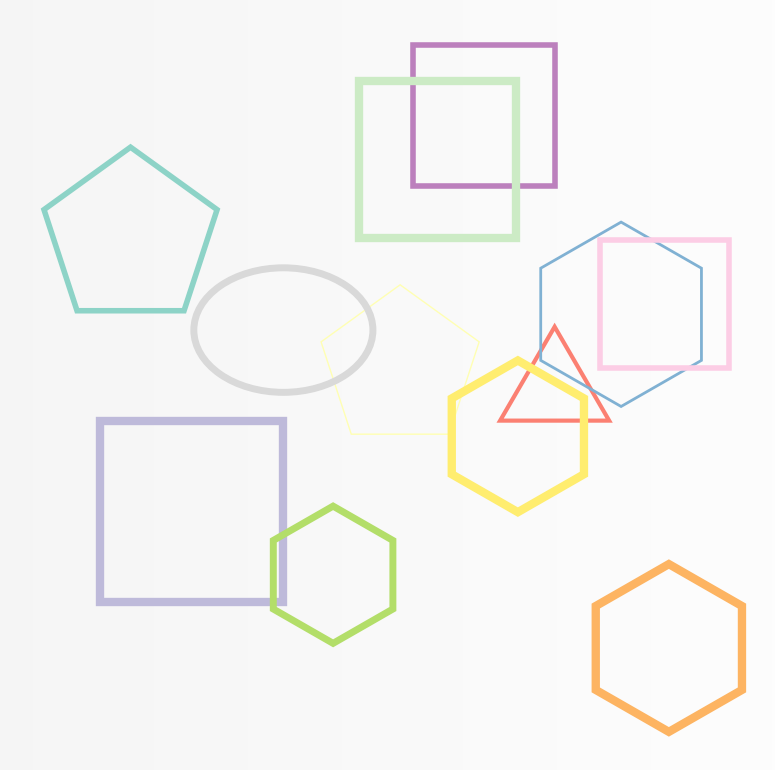[{"shape": "pentagon", "thickness": 2, "radius": 0.59, "center": [0.168, 0.691]}, {"shape": "pentagon", "thickness": 0.5, "radius": 0.54, "center": [0.516, 0.523]}, {"shape": "square", "thickness": 3, "radius": 0.59, "center": [0.248, 0.336]}, {"shape": "triangle", "thickness": 1.5, "radius": 0.41, "center": [0.716, 0.494]}, {"shape": "hexagon", "thickness": 1, "radius": 0.6, "center": [0.801, 0.592]}, {"shape": "hexagon", "thickness": 3, "radius": 0.54, "center": [0.863, 0.158]}, {"shape": "hexagon", "thickness": 2.5, "radius": 0.45, "center": [0.43, 0.254]}, {"shape": "square", "thickness": 2, "radius": 0.42, "center": [0.858, 0.605]}, {"shape": "oval", "thickness": 2.5, "radius": 0.58, "center": [0.366, 0.571]}, {"shape": "square", "thickness": 2, "radius": 0.46, "center": [0.625, 0.85]}, {"shape": "square", "thickness": 3, "radius": 0.51, "center": [0.565, 0.793]}, {"shape": "hexagon", "thickness": 3, "radius": 0.49, "center": [0.668, 0.433]}]